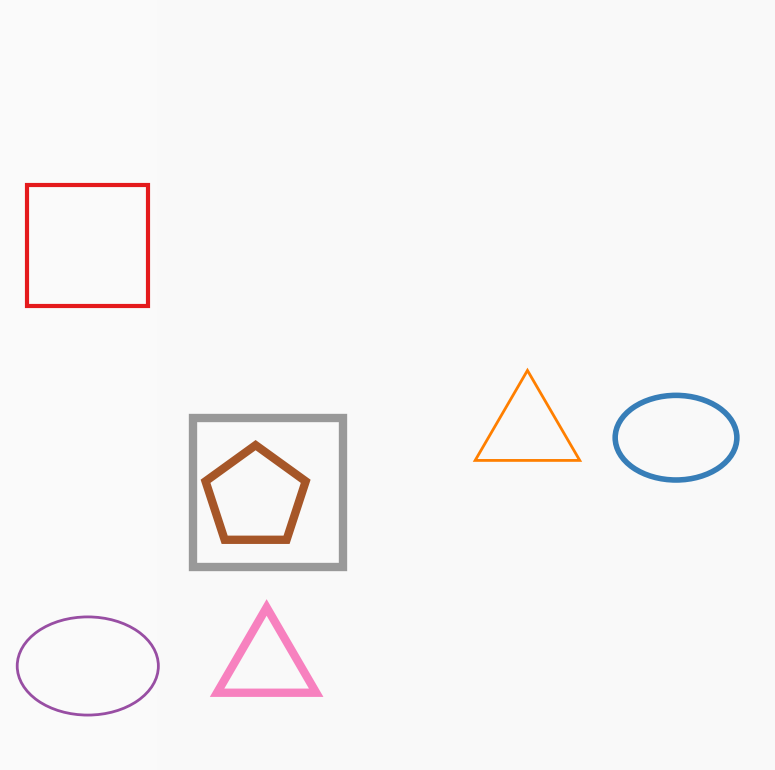[{"shape": "square", "thickness": 1.5, "radius": 0.39, "center": [0.113, 0.681]}, {"shape": "oval", "thickness": 2, "radius": 0.39, "center": [0.872, 0.432]}, {"shape": "oval", "thickness": 1, "radius": 0.46, "center": [0.113, 0.135]}, {"shape": "triangle", "thickness": 1, "radius": 0.39, "center": [0.681, 0.441]}, {"shape": "pentagon", "thickness": 3, "radius": 0.34, "center": [0.33, 0.354]}, {"shape": "triangle", "thickness": 3, "radius": 0.37, "center": [0.344, 0.137]}, {"shape": "square", "thickness": 3, "radius": 0.49, "center": [0.346, 0.361]}]